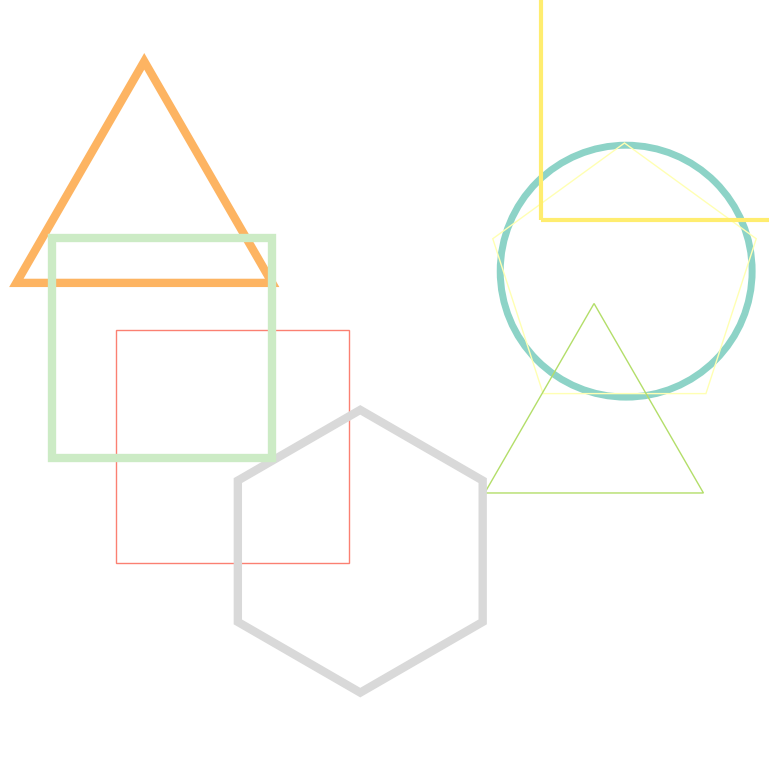[{"shape": "circle", "thickness": 2.5, "radius": 0.82, "center": [0.813, 0.648]}, {"shape": "pentagon", "thickness": 0.5, "radius": 0.9, "center": [0.811, 0.634]}, {"shape": "square", "thickness": 0.5, "radius": 0.76, "center": [0.302, 0.42]}, {"shape": "triangle", "thickness": 3, "radius": 0.96, "center": [0.187, 0.729]}, {"shape": "triangle", "thickness": 0.5, "radius": 0.82, "center": [0.771, 0.442]}, {"shape": "hexagon", "thickness": 3, "radius": 0.92, "center": [0.468, 0.284]}, {"shape": "square", "thickness": 3, "radius": 0.71, "center": [0.21, 0.548]}, {"shape": "square", "thickness": 1.5, "radius": 0.84, "center": [0.87, 0.883]}]